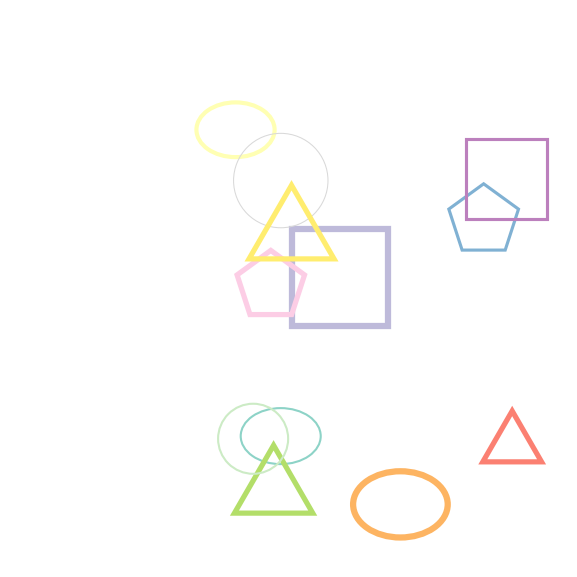[{"shape": "oval", "thickness": 1, "radius": 0.35, "center": [0.486, 0.244]}, {"shape": "oval", "thickness": 2, "radius": 0.34, "center": [0.408, 0.774]}, {"shape": "square", "thickness": 3, "radius": 0.42, "center": [0.589, 0.519]}, {"shape": "triangle", "thickness": 2.5, "radius": 0.29, "center": [0.887, 0.229]}, {"shape": "pentagon", "thickness": 1.5, "radius": 0.32, "center": [0.837, 0.617]}, {"shape": "oval", "thickness": 3, "radius": 0.41, "center": [0.693, 0.126]}, {"shape": "triangle", "thickness": 2.5, "radius": 0.39, "center": [0.474, 0.15]}, {"shape": "pentagon", "thickness": 2.5, "radius": 0.31, "center": [0.469, 0.504]}, {"shape": "circle", "thickness": 0.5, "radius": 0.41, "center": [0.486, 0.686]}, {"shape": "square", "thickness": 1.5, "radius": 0.35, "center": [0.877, 0.689]}, {"shape": "circle", "thickness": 1, "radius": 0.3, "center": [0.438, 0.239]}, {"shape": "triangle", "thickness": 2.5, "radius": 0.42, "center": [0.505, 0.593]}]